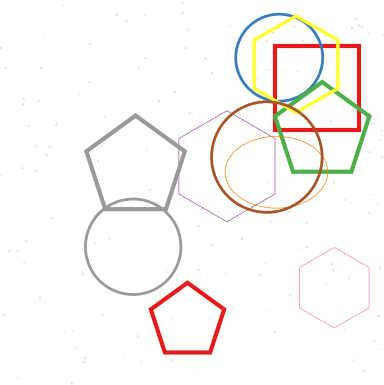[{"shape": "square", "thickness": 3, "radius": 0.55, "center": [0.823, 0.771]}, {"shape": "pentagon", "thickness": 3, "radius": 0.5, "center": [0.487, 0.165]}, {"shape": "circle", "thickness": 2, "radius": 0.56, "center": [0.725, 0.85]}, {"shape": "pentagon", "thickness": 3, "radius": 0.64, "center": [0.837, 0.658]}, {"shape": "hexagon", "thickness": 0.5, "radius": 0.72, "center": [0.589, 0.568]}, {"shape": "oval", "thickness": 0.5, "radius": 0.67, "center": [0.718, 0.553]}, {"shape": "hexagon", "thickness": 2.5, "radius": 0.63, "center": [0.769, 0.833]}, {"shape": "circle", "thickness": 2, "radius": 0.72, "center": [0.693, 0.592]}, {"shape": "hexagon", "thickness": 0.5, "radius": 0.52, "center": [0.868, 0.253]}, {"shape": "circle", "thickness": 2, "radius": 0.62, "center": [0.346, 0.359]}, {"shape": "pentagon", "thickness": 3, "radius": 0.67, "center": [0.352, 0.565]}]